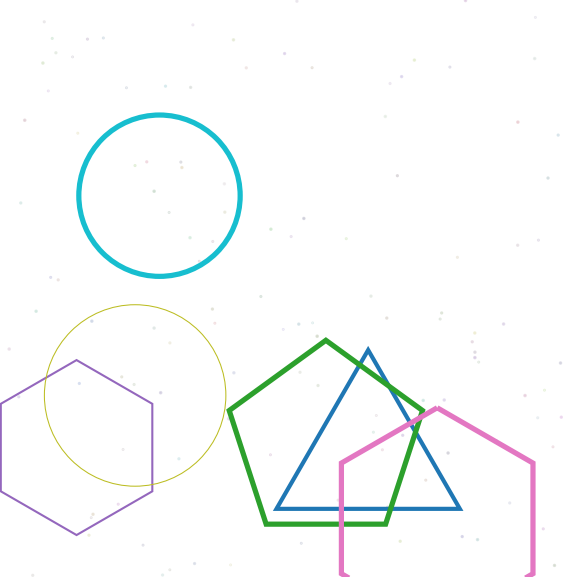[{"shape": "triangle", "thickness": 2, "radius": 0.92, "center": [0.637, 0.21]}, {"shape": "pentagon", "thickness": 2.5, "radius": 0.88, "center": [0.564, 0.234]}, {"shape": "hexagon", "thickness": 1, "radius": 0.76, "center": [0.133, 0.224]}, {"shape": "hexagon", "thickness": 2.5, "radius": 0.96, "center": [0.757, 0.102]}, {"shape": "circle", "thickness": 0.5, "radius": 0.79, "center": [0.234, 0.314]}, {"shape": "circle", "thickness": 2.5, "radius": 0.7, "center": [0.276, 0.66]}]